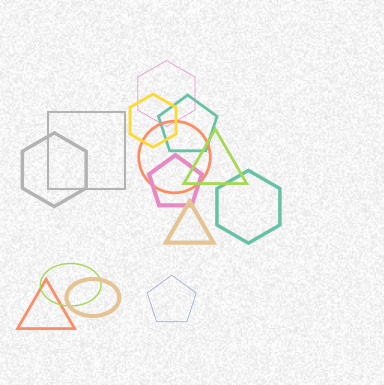[{"shape": "pentagon", "thickness": 2, "radius": 0.4, "center": [0.488, 0.673]}, {"shape": "hexagon", "thickness": 2.5, "radius": 0.47, "center": [0.645, 0.463]}, {"shape": "triangle", "thickness": 2, "radius": 0.43, "center": [0.12, 0.189]}, {"shape": "circle", "thickness": 2, "radius": 0.46, "center": [0.453, 0.592]}, {"shape": "pentagon", "thickness": 0.5, "radius": 0.33, "center": [0.446, 0.218]}, {"shape": "hexagon", "thickness": 0.5, "radius": 0.43, "center": [0.432, 0.757]}, {"shape": "pentagon", "thickness": 3, "radius": 0.36, "center": [0.456, 0.525]}, {"shape": "triangle", "thickness": 2, "radius": 0.47, "center": [0.559, 0.57]}, {"shape": "oval", "thickness": 1, "radius": 0.39, "center": [0.184, 0.26]}, {"shape": "hexagon", "thickness": 2, "radius": 0.35, "center": [0.397, 0.687]}, {"shape": "oval", "thickness": 3, "radius": 0.34, "center": [0.241, 0.227]}, {"shape": "triangle", "thickness": 3, "radius": 0.36, "center": [0.493, 0.405]}, {"shape": "square", "thickness": 1.5, "radius": 0.5, "center": [0.224, 0.609]}, {"shape": "hexagon", "thickness": 2.5, "radius": 0.48, "center": [0.141, 0.559]}]